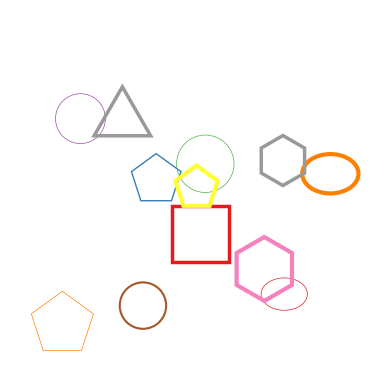[{"shape": "oval", "thickness": 0.5, "radius": 0.3, "center": [0.738, 0.236]}, {"shape": "square", "thickness": 2.5, "radius": 0.37, "center": [0.52, 0.392]}, {"shape": "pentagon", "thickness": 1, "radius": 0.34, "center": [0.406, 0.533]}, {"shape": "circle", "thickness": 0.5, "radius": 0.37, "center": [0.533, 0.575]}, {"shape": "circle", "thickness": 0.5, "radius": 0.32, "center": [0.209, 0.692]}, {"shape": "pentagon", "thickness": 0.5, "radius": 0.42, "center": [0.162, 0.159]}, {"shape": "oval", "thickness": 3, "radius": 0.36, "center": [0.858, 0.549]}, {"shape": "pentagon", "thickness": 3, "radius": 0.29, "center": [0.51, 0.512]}, {"shape": "circle", "thickness": 1.5, "radius": 0.3, "center": [0.371, 0.206]}, {"shape": "hexagon", "thickness": 3, "radius": 0.42, "center": [0.687, 0.301]}, {"shape": "hexagon", "thickness": 2.5, "radius": 0.32, "center": [0.735, 0.583]}, {"shape": "triangle", "thickness": 2.5, "radius": 0.42, "center": [0.318, 0.69]}]